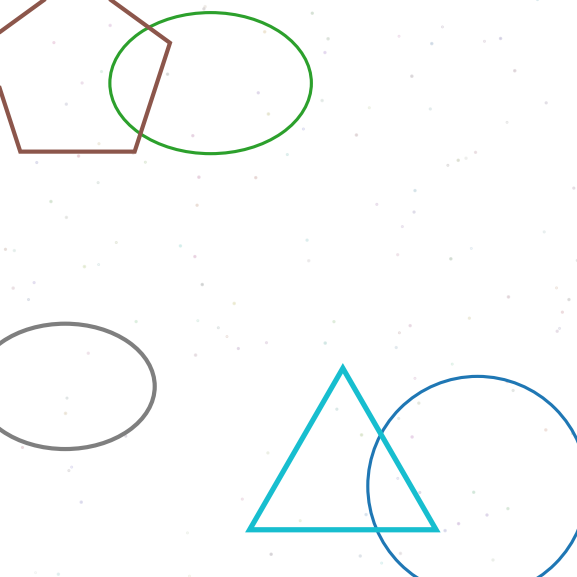[{"shape": "circle", "thickness": 1.5, "radius": 0.95, "center": [0.827, 0.157]}, {"shape": "oval", "thickness": 1.5, "radius": 0.87, "center": [0.365, 0.855]}, {"shape": "pentagon", "thickness": 2, "radius": 0.84, "center": [0.134, 0.873]}, {"shape": "oval", "thickness": 2, "radius": 0.78, "center": [0.113, 0.33]}, {"shape": "triangle", "thickness": 2.5, "radius": 0.93, "center": [0.594, 0.175]}]